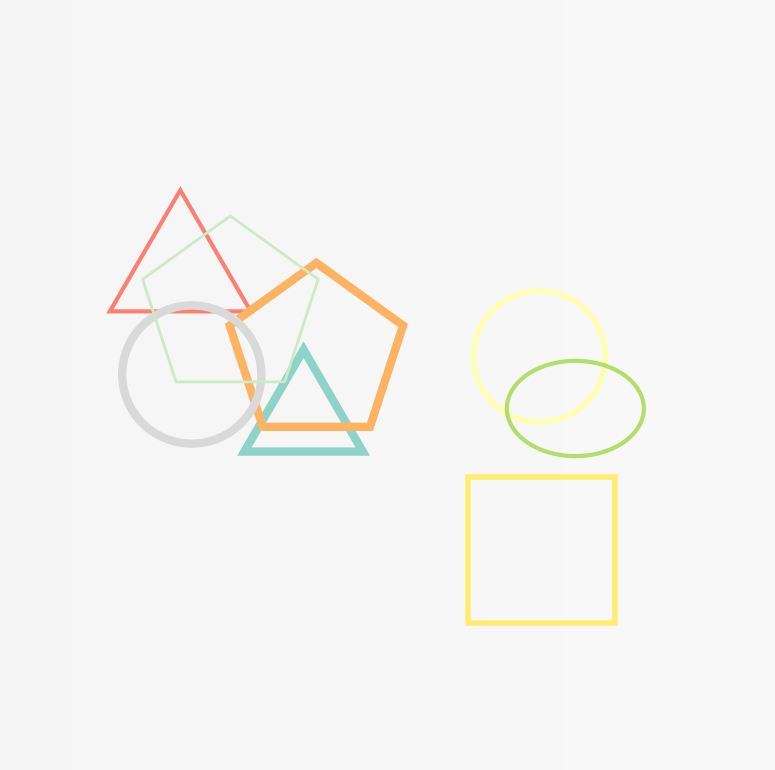[{"shape": "triangle", "thickness": 3, "radius": 0.44, "center": [0.392, 0.458]}, {"shape": "circle", "thickness": 2, "radius": 0.43, "center": [0.696, 0.537]}, {"shape": "triangle", "thickness": 1.5, "radius": 0.52, "center": [0.233, 0.648]}, {"shape": "pentagon", "thickness": 3, "radius": 0.59, "center": [0.408, 0.541]}, {"shape": "oval", "thickness": 1.5, "radius": 0.44, "center": [0.742, 0.47]}, {"shape": "circle", "thickness": 3, "radius": 0.45, "center": [0.247, 0.514]}, {"shape": "pentagon", "thickness": 1, "radius": 0.6, "center": [0.297, 0.6]}, {"shape": "square", "thickness": 2, "radius": 0.47, "center": [0.699, 0.286]}]